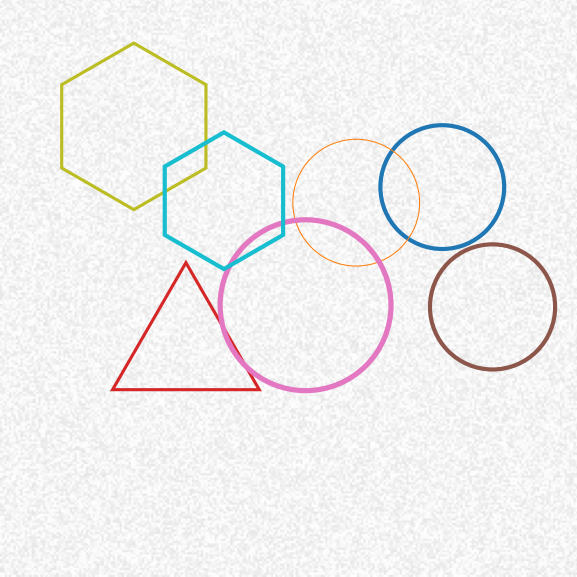[{"shape": "circle", "thickness": 2, "radius": 0.54, "center": [0.766, 0.675]}, {"shape": "circle", "thickness": 0.5, "radius": 0.55, "center": [0.617, 0.648]}, {"shape": "triangle", "thickness": 1.5, "radius": 0.73, "center": [0.322, 0.398]}, {"shape": "circle", "thickness": 2, "radius": 0.54, "center": [0.853, 0.468]}, {"shape": "circle", "thickness": 2.5, "radius": 0.74, "center": [0.529, 0.471]}, {"shape": "hexagon", "thickness": 1.5, "radius": 0.72, "center": [0.232, 0.78]}, {"shape": "hexagon", "thickness": 2, "radius": 0.59, "center": [0.388, 0.652]}]